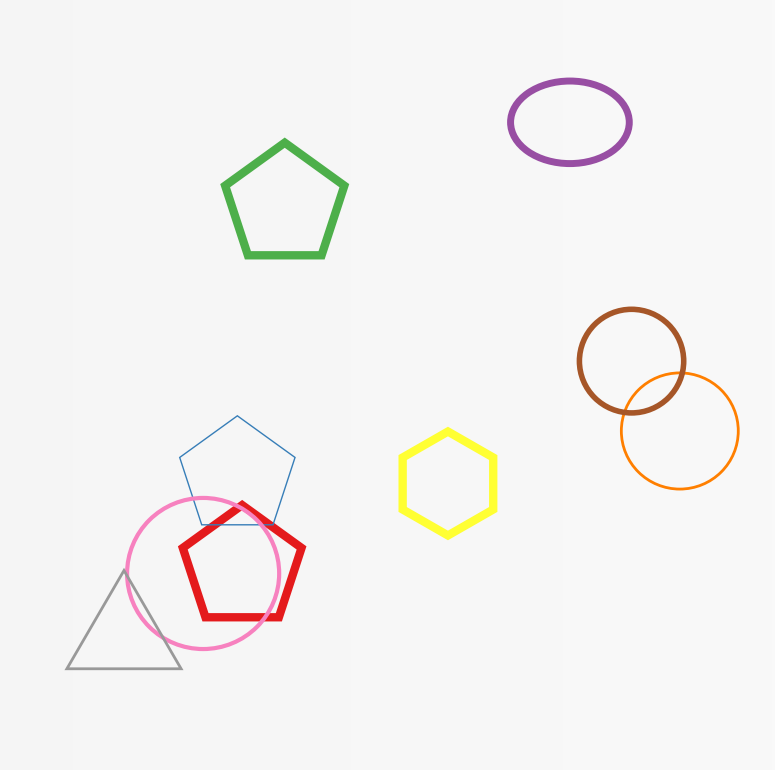[{"shape": "pentagon", "thickness": 3, "radius": 0.4, "center": [0.312, 0.264]}, {"shape": "pentagon", "thickness": 0.5, "radius": 0.39, "center": [0.306, 0.382]}, {"shape": "pentagon", "thickness": 3, "radius": 0.4, "center": [0.367, 0.734]}, {"shape": "oval", "thickness": 2.5, "radius": 0.38, "center": [0.735, 0.841]}, {"shape": "circle", "thickness": 1, "radius": 0.38, "center": [0.877, 0.44]}, {"shape": "hexagon", "thickness": 3, "radius": 0.34, "center": [0.578, 0.372]}, {"shape": "circle", "thickness": 2, "radius": 0.34, "center": [0.815, 0.531]}, {"shape": "circle", "thickness": 1.5, "radius": 0.49, "center": [0.262, 0.255]}, {"shape": "triangle", "thickness": 1, "radius": 0.43, "center": [0.16, 0.174]}]